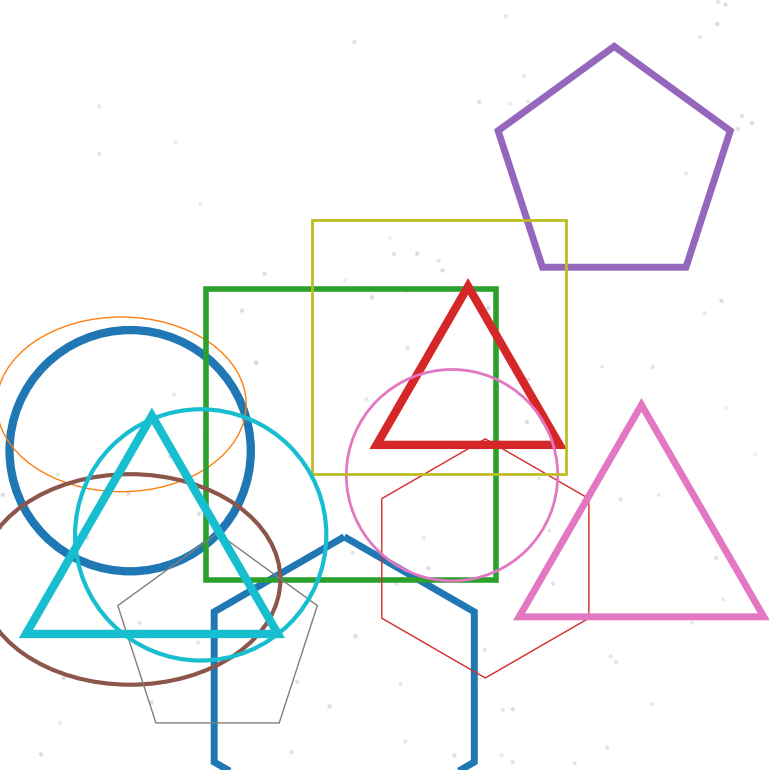[{"shape": "circle", "thickness": 3, "radius": 0.78, "center": [0.169, 0.415]}, {"shape": "hexagon", "thickness": 2.5, "radius": 0.98, "center": [0.447, 0.108]}, {"shape": "oval", "thickness": 0.5, "radius": 0.81, "center": [0.158, 0.475]}, {"shape": "square", "thickness": 2, "radius": 0.94, "center": [0.456, 0.435]}, {"shape": "hexagon", "thickness": 0.5, "radius": 0.78, "center": [0.63, 0.275]}, {"shape": "triangle", "thickness": 3, "radius": 0.69, "center": [0.608, 0.491]}, {"shape": "pentagon", "thickness": 2.5, "radius": 0.79, "center": [0.798, 0.781]}, {"shape": "oval", "thickness": 1.5, "radius": 0.98, "center": [0.169, 0.247]}, {"shape": "triangle", "thickness": 2.5, "radius": 0.92, "center": [0.833, 0.291]}, {"shape": "circle", "thickness": 1, "radius": 0.69, "center": [0.587, 0.383]}, {"shape": "pentagon", "thickness": 0.5, "radius": 0.68, "center": [0.283, 0.171]}, {"shape": "square", "thickness": 1, "radius": 0.82, "center": [0.571, 0.55]}, {"shape": "triangle", "thickness": 3, "radius": 0.94, "center": [0.197, 0.271]}, {"shape": "circle", "thickness": 1.5, "radius": 0.82, "center": [0.261, 0.305]}]